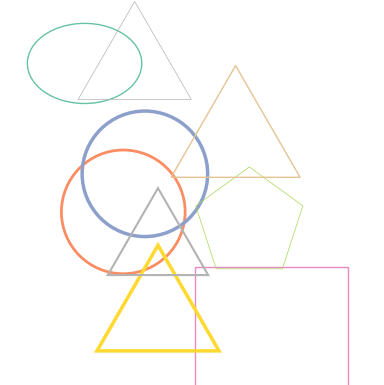[{"shape": "oval", "thickness": 1, "radius": 0.74, "center": [0.22, 0.835]}, {"shape": "circle", "thickness": 2, "radius": 0.8, "center": [0.32, 0.45]}, {"shape": "circle", "thickness": 2.5, "radius": 0.81, "center": [0.376, 0.549]}, {"shape": "square", "thickness": 1, "radius": 0.99, "center": [0.704, 0.107]}, {"shape": "pentagon", "thickness": 0.5, "radius": 0.73, "center": [0.648, 0.42]}, {"shape": "triangle", "thickness": 2.5, "radius": 0.92, "center": [0.41, 0.18]}, {"shape": "triangle", "thickness": 1, "radius": 0.97, "center": [0.612, 0.636]}, {"shape": "triangle", "thickness": 0.5, "radius": 0.85, "center": [0.35, 0.827]}, {"shape": "triangle", "thickness": 1.5, "radius": 0.75, "center": [0.41, 0.361]}]